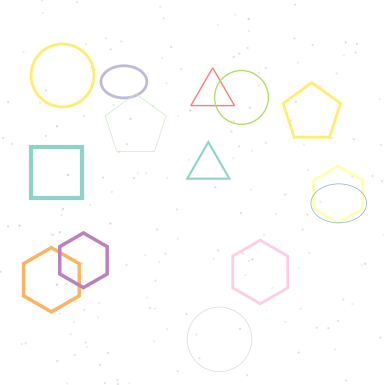[{"shape": "square", "thickness": 3, "radius": 0.33, "center": [0.148, 0.551]}, {"shape": "triangle", "thickness": 1.5, "radius": 0.32, "center": [0.541, 0.568]}, {"shape": "hexagon", "thickness": 2, "radius": 0.37, "center": [0.878, 0.495]}, {"shape": "oval", "thickness": 2, "radius": 0.3, "center": [0.322, 0.787]}, {"shape": "triangle", "thickness": 1, "radius": 0.33, "center": [0.552, 0.758]}, {"shape": "oval", "thickness": 0.5, "radius": 0.36, "center": [0.88, 0.472]}, {"shape": "hexagon", "thickness": 2.5, "radius": 0.42, "center": [0.133, 0.273]}, {"shape": "circle", "thickness": 1, "radius": 0.35, "center": [0.627, 0.747]}, {"shape": "hexagon", "thickness": 2, "radius": 0.41, "center": [0.676, 0.294]}, {"shape": "circle", "thickness": 0.5, "radius": 0.42, "center": [0.57, 0.118]}, {"shape": "hexagon", "thickness": 2.5, "radius": 0.36, "center": [0.217, 0.324]}, {"shape": "pentagon", "thickness": 0.5, "radius": 0.42, "center": [0.352, 0.673]}, {"shape": "circle", "thickness": 2, "radius": 0.41, "center": [0.162, 0.804]}, {"shape": "pentagon", "thickness": 2, "radius": 0.39, "center": [0.81, 0.707]}]